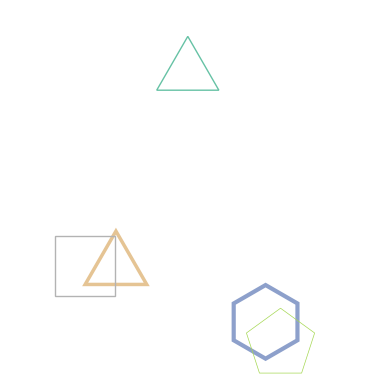[{"shape": "triangle", "thickness": 1, "radius": 0.47, "center": [0.488, 0.812]}, {"shape": "hexagon", "thickness": 3, "radius": 0.48, "center": [0.69, 0.164]}, {"shape": "pentagon", "thickness": 0.5, "radius": 0.47, "center": [0.729, 0.106]}, {"shape": "triangle", "thickness": 2.5, "radius": 0.46, "center": [0.301, 0.307]}, {"shape": "square", "thickness": 1, "radius": 0.39, "center": [0.221, 0.31]}]